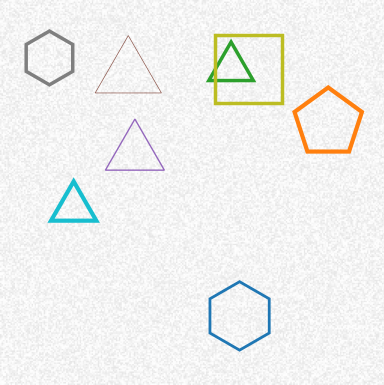[{"shape": "hexagon", "thickness": 2, "radius": 0.44, "center": [0.622, 0.179]}, {"shape": "pentagon", "thickness": 3, "radius": 0.46, "center": [0.853, 0.681]}, {"shape": "triangle", "thickness": 2.5, "radius": 0.33, "center": [0.6, 0.824]}, {"shape": "triangle", "thickness": 1, "radius": 0.44, "center": [0.35, 0.602]}, {"shape": "triangle", "thickness": 0.5, "radius": 0.5, "center": [0.333, 0.808]}, {"shape": "hexagon", "thickness": 2.5, "radius": 0.35, "center": [0.128, 0.849]}, {"shape": "square", "thickness": 2.5, "radius": 0.44, "center": [0.646, 0.821]}, {"shape": "triangle", "thickness": 3, "radius": 0.34, "center": [0.191, 0.461]}]